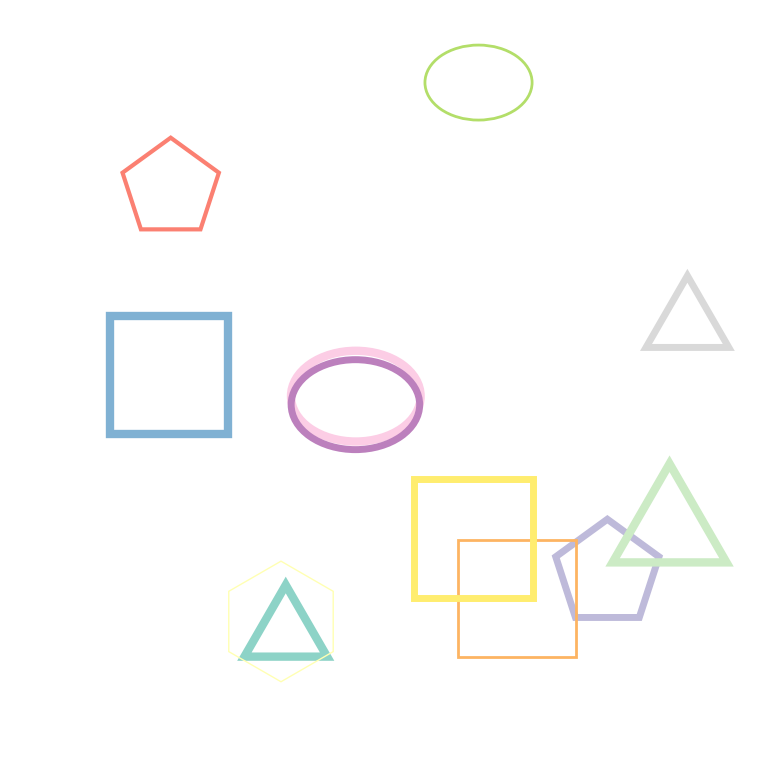[{"shape": "triangle", "thickness": 3, "radius": 0.31, "center": [0.371, 0.178]}, {"shape": "hexagon", "thickness": 0.5, "radius": 0.39, "center": [0.365, 0.193]}, {"shape": "pentagon", "thickness": 2.5, "radius": 0.35, "center": [0.789, 0.255]}, {"shape": "pentagon", "thickness": 1.5, "radius": 0.33, "center": [0.222, 0.755]}, {"shape": "square", "thickness": 3, "radius": 0.38, "center": [0.219, 0.513]}, {"shape": "square", "thickness": 1, "radius": 0.38, "center": [0.671, 0.222]}, {"shape": "oval", "thickness": 1, "radius": 0.35, "center": [0.621, 0.893]}, {"shape": "oval", "thickness": 3, "radius": 0.42, "center": [0.462, 0.486]}, {"shape": "triangle", "thickness": 2.5, "radius": 0.31, "center": [0.893, 0.58]}, {"shape": "oval", "thickness": 2.5, "radius": 0.42, "center": [0.462, 0.474]}, {"shape": "triangle", "thickness": 3, "radius": 0.43, "center": [0.87, 0.312]}, {"shape": "square", "thickness": 2.5, "radius": 0.39, "center": [0.616, 0.301]}]